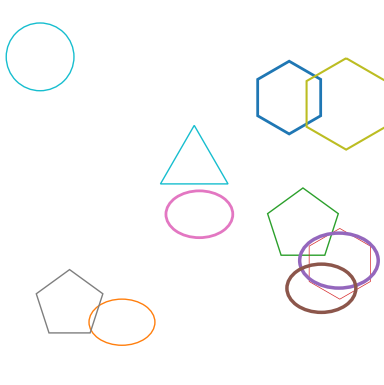[{"shape": "hexagon", "thickness": 2, "radius": 0.47, "center": [0.751, 0.747]}, {"shape": "oval", "thickness": 1, "radius": 0.43, "center": [0.317, 0.163]}, {"shape": "pentagon", "thickness": 1, "radius": 0.48, "center": [0.787, 0.415]}, {"shape": "hexagon", "thickness": 0.5, "radius": 0.46, "center": [0.883, 0.315]}, {"shape": "oval", "thickness": 2.5, "radius": 0.51, "center": [0.88, 0.323]}, {"shape": "oval", "thickness": 2.5, "radius": 0.45, "center": [0.835, 0.251]}, {"shape": "oval", "thickness": 2, "radius": 0.43, "center": [0.518, 0.443]}, {"shape": "pentagon", "thickness": 1, "radius": 0.45, "center": [0.181, 0.209]}, {"shape": "hexagon", "thickness": 1.5, "radius": 0.59, "center": [0.899, 0.73]}, {"shape": "triangle", "thickness": 1, "radius": 0.51, "center": [0.505, 0.573]}, {"shape": "circle", "thickness": 1, "radius": 0.44, "center": [0.104, 0.852]}]